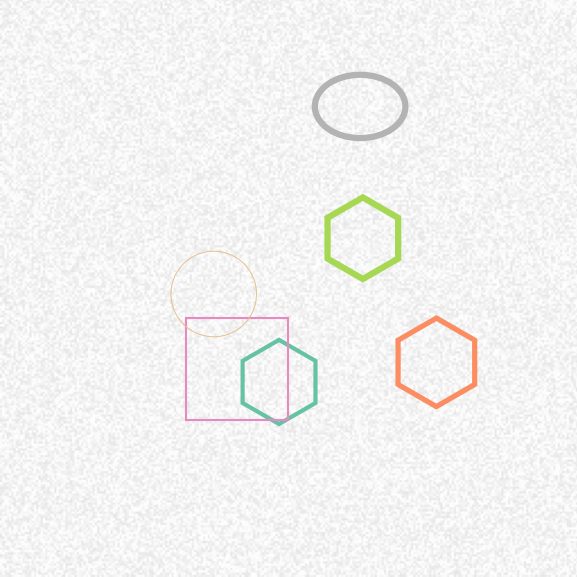[{"shape": "hexagon", "thickness": 2, "radius": 0.36, "center": [0.483, 0.338]}, {"shape": "hexagon", "thickness": 2.5, "radius": 0.38, "center": [0.756, 0.372]}, {"shape": "square", "thickness": 1, "radius": 0.44, "center": [0.41, 0.36]}, {"shape": "hexagon", "thickness": 3, "radius": 0.35, "center": [0.628, 0.587]}, {"shape": "circle", "thickness": 0.5, "radius": 0.37, "center": [0.37, 0.49]}, {"shape": "oval", "thickness": 3, "radius": 0.39, "center": [0.624, 0.815]}]